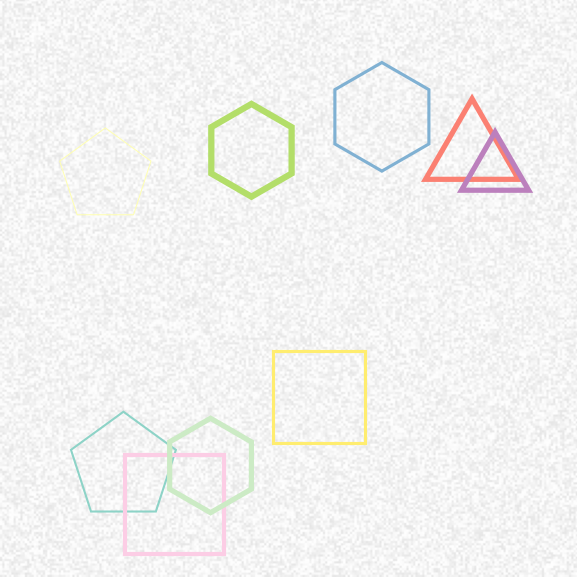[{"shape": "pentagon", "thickness": 1, "radius": 0.48, "center": [0.214, 0.191]}, {"shape": "pentagon", "thickness": 0.5, "radius": 0.42, "center": [0.182, 0.695]}, {"shape": "triangle", "thickness": 2.5, "radius": 0.47, "center": [0.817, 0.735]}, {"shape": "hexagon", "thickness": 1.5, "radius": 0.47, "center": [0.661, 0.797]}, {"shape": "hexagon", "thickness": 3, "radius": 0.4, "center": [0.435, 0.739]}, {"shape": "square", "thickness": 2, "radius": 0.43, "center": [0.302, 0.126]}, {"shape": "triangle", "thickness": 2.5, "radius": 0.34, "center": [0.857, 0.703]}, {"shape": "hexagon", "thickness": 2.5, "radius": 0.41, "center": [0.365, 0.193]}, {"shape": "square", "thickness": 1.5, "radius": 0.4, "center": [0.552, 0.312]}]